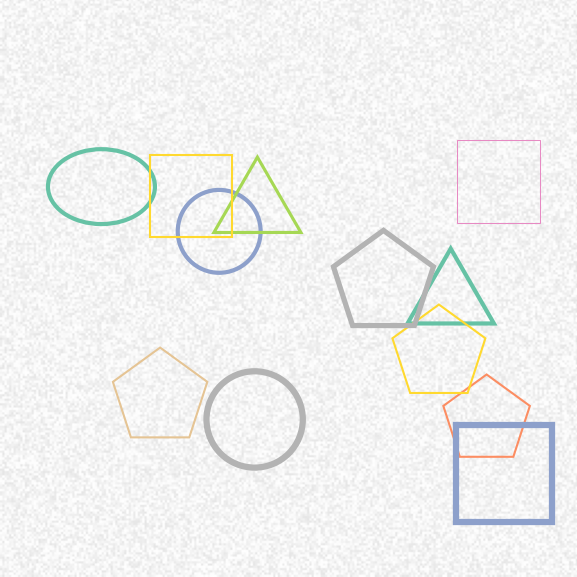[{"shape": "triangle", "thickness": 2, "radius": 0.43, "center": [0.78, 0.482]}, {"shape": "oval", "thickness": 2, "radius": 0.46, "center": [0.176, 0.676]}, {"shape": "pentagon", "thickness": 1, "radius": 0.39, "center": [0.843, 0.272]}, {"shape": "square", "thickness": 3, "radius": 0.42, "center": [0.873, 0.18]}, {"shape": "circle", "thickness": 2, "radius": 0.36, "center": [0.38, 0.599]}, {"shape": "square", "thickness": 0.5, "radius": 0.36, "center": [0.863, 0.685]}, {"shape": "triangle", "thickness": 1.5, "radius": 0.43, "center": [0.446, 0.64]}, {"shape": "pentagon", "thickness": 1, "radius": 0.42, "center": [0.76, 0.387]}, {"shape": "square", "thickness": 1, "radius": 0.35, "center": [0.331, 0.659]}, {"shape": "pentagon", "thickness": 1, "radius": 0.43, "center": [0.277, 0.311]}, {"shape": "pentagon", "thickness": 2.5, "radius": 0.46, "center": [0.664, 0.509]}, {"shape": "circle", "thickness": 3, "radius": 0.42, "center": [0.441, 0.273]}]